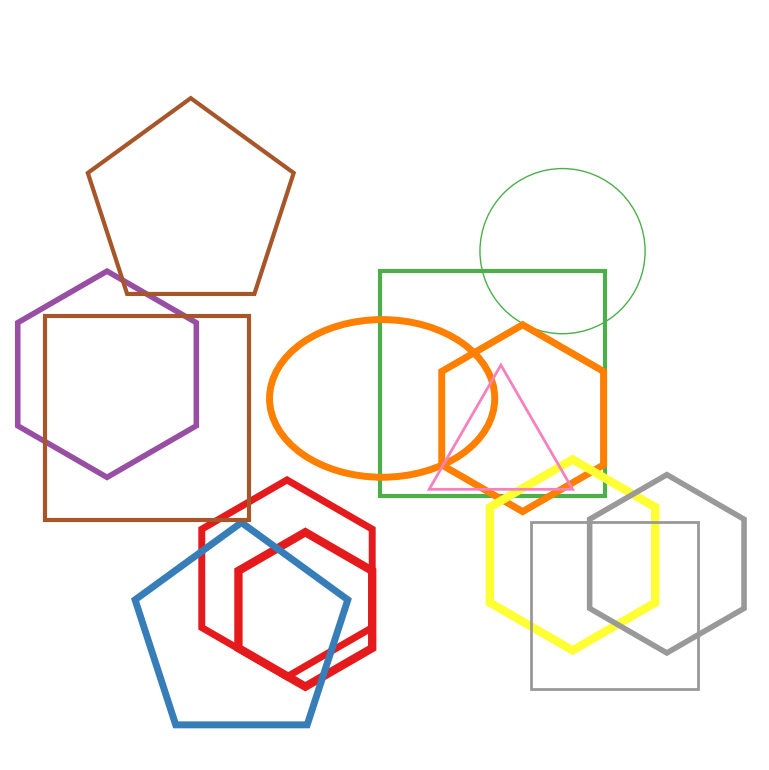[{"shape": "hexagon", "thickness": 3, "radius": 0.5, "center": [0.397, 0.209]}, {"shape": "hexagon", "thickness": 2.5, "radius": 0.64, "center": [0.373, 0.249]}, {"shape": "pentagon", "thickness": 2.5, "radius": 0.73, "center": [0.314, 0.176]}, {"shape": "circle", "thickness": 0.5, "radius": 0.54, "center": [0.731, 0.674]}, {"shape": "square", "thickness": 1.5, "radius": 0.73, "center": [0.64, 0.501]}, {"shape": "hexagon", "thickness": 2, "radius": 0.67, "center": [0.139, 0.514]}, {"shape": "oval", "thickness": 2.5, "radius": 0.73, "center": [0.496, 0.483]}, {"shape": "hexagon", "thickness": 2.5, "radius": 0.61, "center": [0.679, 0.457]}, {"shape": "hexagon", "thickness": 3, "radius": 0.62, "center": [0.744, 0.279]}, {"shape": "square", "thickness": 1.5, "radius": 0.66, "center": [0.191, 0.457]}, {"shape": "pentagon", "thickness": 1.5, "radius": 0.7, "center": [0.248, 0.732]}, {"shape": "triangle", "thickness": 1, "radius": 0.54, "center": [0.651, 0.418]}, {"shape": "square", "thickness": 1, "radius": 0.54, "center": [0.798, 0.214]}, {"shape": "hexagon", "thickness": 2, "radius": 0.58, "center": [0.866, 0.268]}]